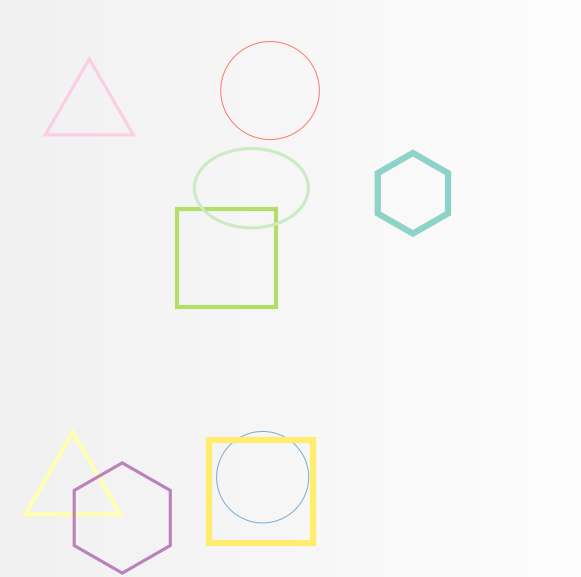[{"shape": "hexagon", "thickness": 3, "radius": 0.35, "center": [0.71, 0.664]}, {"shape": "triangle", "thickness": 2, "radius": 0.47, "center": [0.125, 0.156]}, {"shape": "circle", "thickness": 0.5, "radius": 0.42, "center": [0.465, 0.842]}, {"shape": "circle", "thickness": 0.5, "radius": 0.4, "center": [0.452, 0.173]}, {"shape": "square", "thickness": 2, "radius": 0.42, "center": [0.39, 0.552]}, {"shape": "triangle", "thickness": 1.5, "radius": 0.44, "center": [0.154, 0.809]}, {"shape": "hexagon", "thickness": 1.5, "radius": 0.48, "center": [0.21, 0.102]}, {"shape": "oval", "thickness": 1.5, "radius": 0.49, "center": [0.432, 0.673]}, {"shape": "square", "thickness": 3, "radius": 0.45, "center": [0.449, 0.149]}]